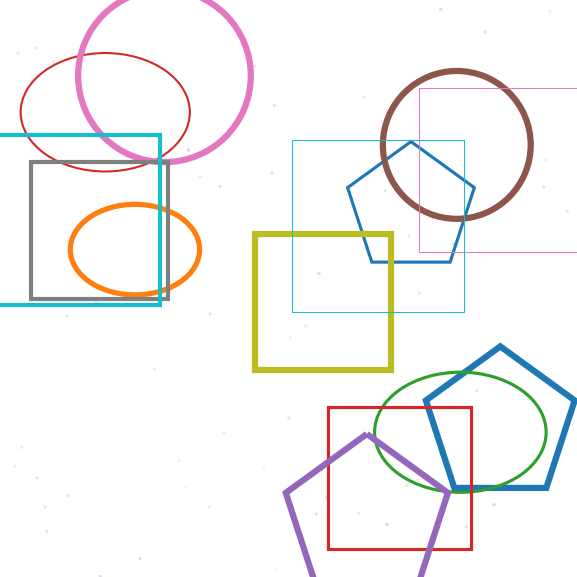[{"shape": "pentagon", "thickness": 1.5, "radius": 0.58, "center": [0.712, 0.639]}, {"shape": "pentagon", "thickness": 3, "radius": 0.68, "center": [0.866, 0.264]}, {"shape": "oval", "thickness": 2.5, "radius": 0.56, "center": [0.234, 0.567]}, {"shape": "oval", "thickness": 1.5, "radius": 0.74, "center": [0.797, 0.251]}, {"shape": "oval", "thickness": 1, "radius": 0.73, "center": [0.182, 0.805]}, {"shape": "square", "thickness": 1.5, "radius": 0.62, "center": [0.692, 0.172]}, {"shape": "pentagon", "thickness": 3, "radius": 0.74, "center": [0.635, 0.1]}, {"shape": "circle", "thickness": 3, "radius": 0.64, "center": [0.791, 0.748]}, {"shape": "circle", "thickness": 3, "radius": 0.75, "center": [0.285, 0.868]}, {"shape": "square", "thickness": 0.5, "radius": 0.71, "center": [0.867, 0.705]}, {"shape": "square", "thickness": 2, "radius": 0.59, "center": [0.172, 0.6]}, {"shape": "square", "thickness": 3, "radius": 0.59, "center": [0.56, 0.476]}, {"shape": "square", "thickness": 2, "radius": 0.73, "center": [0.13, 0.618]}, {"shape": "square", "thickness": 0.5, "radius": 0.74, "center": [0.654, 0.607]}]